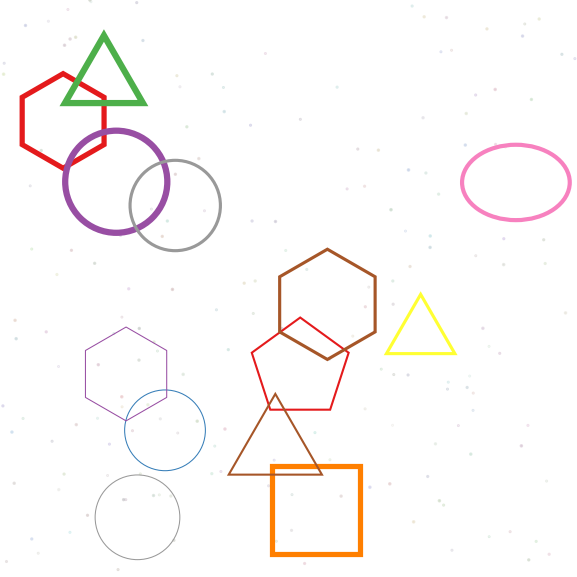[{"shape": "hexagon", "thickness": 2.5, "radius": 0.41, "center": [0.109, 0.79]}, {"shape": "pentagon", "thickness": 1, "radius": 0.44, "center": [0.52, 0.361]}, {"shape": "circle", "thickness": 0.5, "radius": 0.35, "center": [0.286, 0.254]}, {"shape": "triangle", "thickness": 3, "radius": 0.39, "center": [0.18, 0.86]}, {"shape": "circle", "thickness": 3, "radius": 0.44, "center": [0.201, 0.684]}, {"shape": "hexagon", "thickness": 0.5, "radius": 0.41, "center": [0.218, 0.352]}, {"shape": "square", "thickness": 2.5, "radius": 0.38, "center": [0.547, 0.116]}, {"shape": "triangle", "thickness": 1.5, "radius": 0.34, "center": [0.728, 0.421]}, {"shape": "hexagon", "thickness": 1.5, "radius": 0.48, "center": [0.567, 0.472]}, {"shape": "triangle", "thickness": 1, "radius": 0.47, "center": [0.477, 0.224]}, {"shape": "oval", "thickness": 2, "radius": 0.47, "center": [0.893, 0.683]}, {"shape": "circle", "thickness": 1.5, "radius": 0.39, "center": [0.303, 0.643]}, {"shape": "circle", "thickness": 0.5, "radius": 0.37, "center": [0.238, 0.103]}]